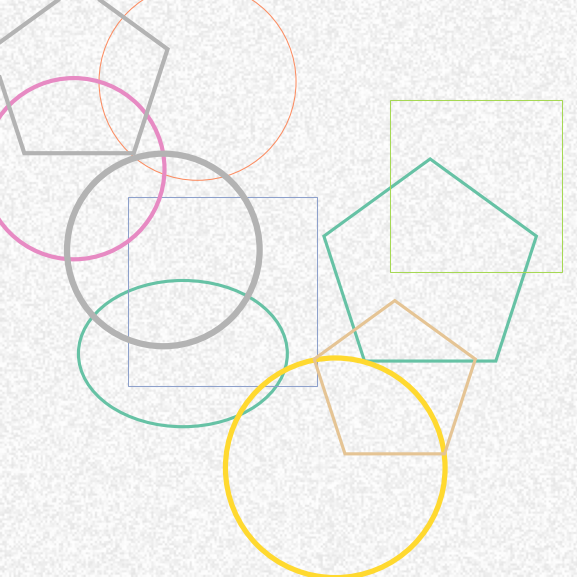[{"shape": "oval", "thickness": 1.5, "radius": 0.9, "center": [0.317, 0.387]}, {"shape": "pentagon", "thickness": 1.5, "radius": 0.97, "center": [0.745, 0.53]}, {"shape": "circle", "thickness": 0.5, "radius": 0.85, "center": [0.342, 0.857]}, {"shape": "square", "thickness": 0.5, "radius": 0.82, "center": [0.385, 0.494]}, {"shape": "circle", "thickness": 2, "radius": 0.78, "center": [0.128, 0.707]}, {"shape": "square", "thickness": 0.5, "radius": 0.74, "center": [0.824, 0.676]}, {"shape": "circle", "thickness": 2.5, "radius": 0.95, "center": [0.581, 0.189]}, {"shape": "pentagon", "thickness": 1.5, "radius": 0.73, "center": [0.684, 0.332]}, {"shape": "circle", "thickness": 3, "radius": 0.83, "center": [0.283, 0.566]}, {"shape": "pentagon", "thickness": 2, "radius": 0.81, "center": [0.137, 0.864]}]